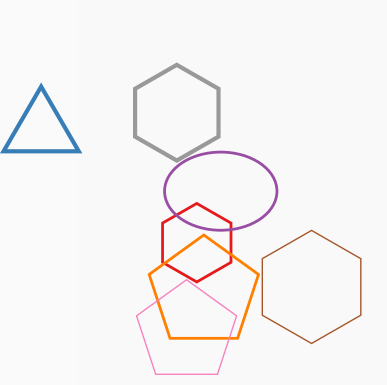[{"shape": "hexagon", "thickness": 2, "radius": 0.51, "center": [0.508, 0.37]}, {"shape": "triangle", "thickness": 3, "radius": 0.56, "center": [0.106, 0.663]}, {"shape": "oval", "thickness": 2, "radius": 0.73, "center": [0.57, 0.503]}, {"shape": "pentagon", "thickness": 2, "radius": 0.74, "center": [0.526, 0.241]}, {"shape": "hexagon", "thickness": 1, "radius": 0.73, "center": [0.804, 0.255]}, {"shape": "pentagon", "thickness": 1, "radius": 0.68, "center": [0.481, 0.138]}, {"shape": "hexagon", "thickness": 3, "radius": 0.62, "center": [0.456, 0.707]}]